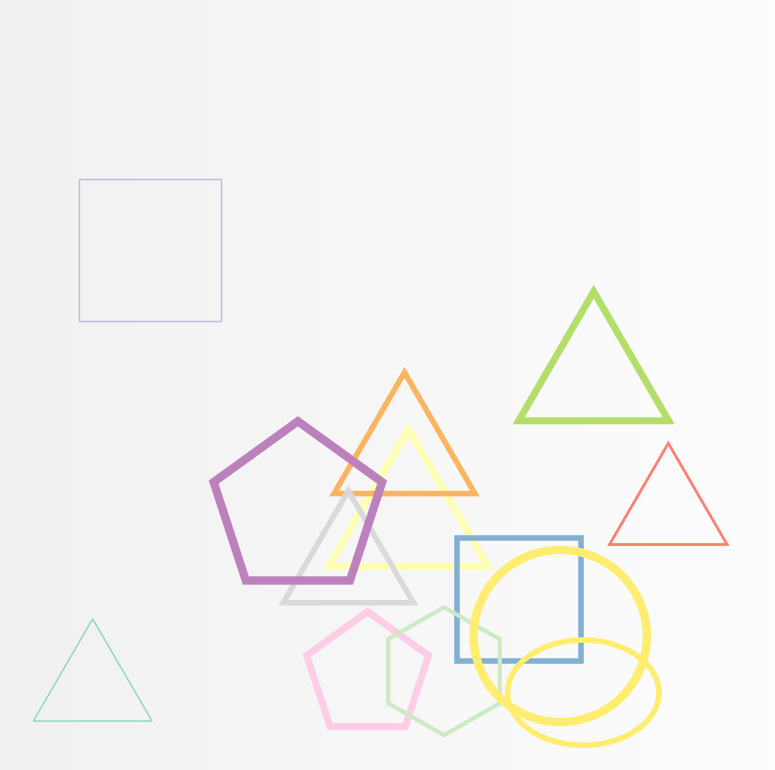[{"shape": "triangle", "thickness": 0.5, "radius": 0.44, "center": [0.12, 0.108]}, {"shape": "triangle", "thickness": 2.5, "radius": 0.59, "center": [0.527, 0.324]}, {"shape": "square", "thickness": 0.5, "radius": 0.46, "center": [0.194, 0.675]}, {"shape": "triangle", "thickness": 1, "radius": 0.44, "center": [0.862, 0.337]}, {"shape": "square", "thickness": 2, "radius": 0.4, "center": [0.669, 0.222]}, {"shape": "triangle", "thickness": 2, "radius": 0.52, "center": [0.522, 0.411]}, {"shape": "triangle", "thickness": 2.5, "radius": 0.56, "center": [0.766, 0.509]}, {"shape": "pentagon", "thickness": 2.5, "radius": 0.41, "center": [0.474, 0.123]}, {"shape": "triangle", "thickness": 2, "radius": 0.48, "center": [0.45, 0.266]}, {"shape": "pentagon", "thickness": 3, "radius": 0.57, "center": [0.384, 0.339]}, {"shape": "hexagon", "thickness": 1.5, "radius": 0.42, "center": [0.573, 0.128]}, {"shape": "circle", "thickness": 3, "radius": 0.56, "center": [0.723, 0.174]}, {"shape": "oval", "thickness": 2, "radius": 0.49, "center": [0.753, 0.101]}]